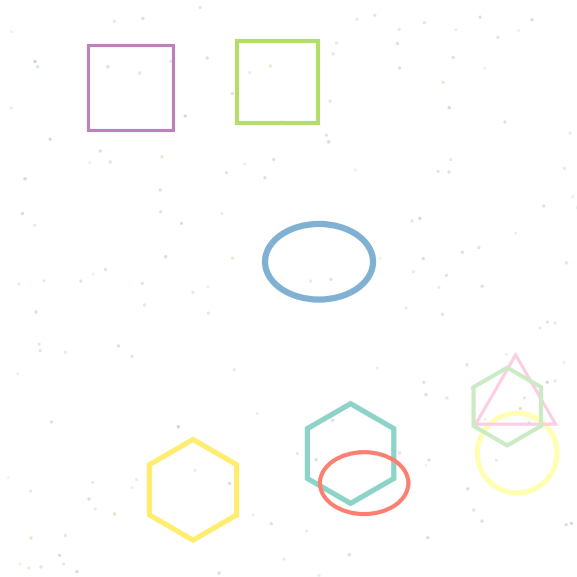[{"shape": "hexagon", "thickness": 2.5, "radius": 0.43, "center": [0.607, 0.214]}, {"shape": "circle", "thickness": 2.5, "radius": 0.34, "center": [0.895, 0.215]}, {"shape": "oval", "thickness": 2, "radius": 0.38, "center": [0.631, 0.163]}, {"shape": "oval", "thickness": 3, "radius": 0.47, "center": [0.552, 0.546]}, {"shape": "square", "thickness": 2, "radius": 0.35, "center": [0.481, 0.857]}, {"shape": "triangle", "thickness": 1.5, "radius": 0.4, "center": [0.893, 0.305]}, {"shape": "square", "thickness": 1.5, "radius": 0.37, "center": [0.226, 0.847]}, {"shape": "hexagon", "thickness": 2, "radius": 0.34, "center": [0.878, 0.295]}, {"shape": "hexagon", "thickness": 2.5, "radius": 0.44, "center": [0.334, 0.151]}]